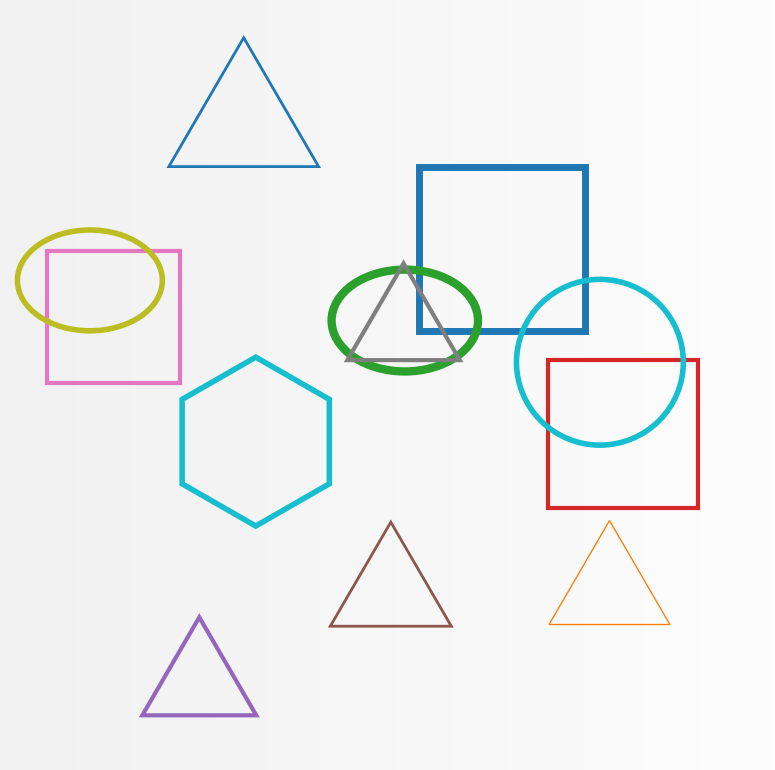[{"shape": "square", "thickness": 2.5, "radius": 0.53, "center": [0.648, 0.676]}, {"shape": "triangle", "thickness": 1, "radius": 0.56, "center": [0.314, 0.839]}, {"shape": "triangle", "thickness": 0.5, "radius": 0.45, "center": [0.786, 0.234]}, {"shape": "oval", "thickness": 3, "radius": 0.47, "center": [0.522, 0.584]}, {"shape": "square", "thickness": 1.5, "radius": 0.48, "center": [0.804, 0.436]}, {"shape": "triangle", "thickness": 1.5, "radius": 0.42, "center": [0.257, 0.113]}, {"shape": "triangle", "thickness": 1, "radius": 0.45, "center": [0.504, 0.232]}, {"shape": "square", "thickness": 1.5, "radius": 0.43, "center": [0.146, 0.588]}, {"shape": "triangle", "thickness": 1.5, "radius": 0.42, "center": [0.521, 0.574]}, {"shape": "oval", "thickness": 2, "radius": 0.47, "center": [0.116, 0.636]}, {"shape": "circle", "thickness": 2, "radius": 0.54, "center": [0.774, 0.53]}, {"shape": "hexagon", "thickness": 2, "radius": 0.55, "center": [0.33, 0.427]}]